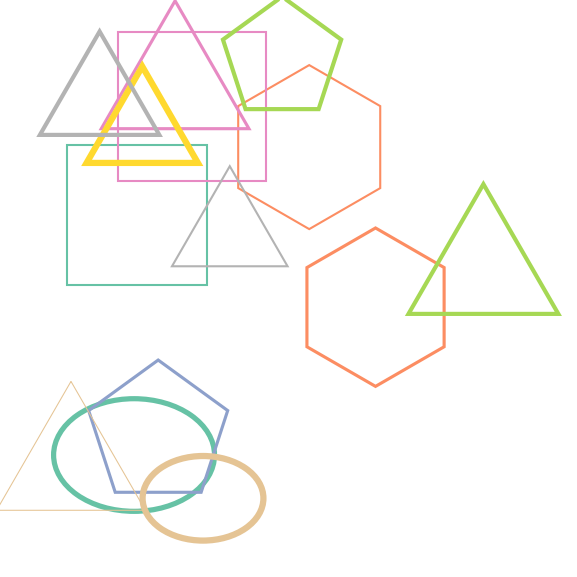[{"shape": "square", "thickness": 1, "radius": 0.6, "center": [0.237, 0.627]}, {"shape": "oval", "thickness": 2.5, "radius": 0.7, "center": [0.232, 0.211]}, {"shape": "hexagon", "thickness": 1.5, "radius": 0.69, "center": [0.65, 0.467]}, {"shape": "hexagon", "thickness": 1, "radius": 0.71, "center": [0.535, 0.744]}, {"shape": "pentagon", "thickness": 1.5, "radius": 0.63, "center": [0.274, 0.249]}, {"shape": "square", "thickness": 1, "radius": 0.64, "center": [0.332, 0.815]}, {"shape": "triangle", "thickness": 1.5, "radius": 0.74, "center": [0.303, 0.85]}, {"shape": "pentagon", "thickness": 2, "radius": 0.54, "center": [0.488, 0.897]}, {"shape": "triangle", "thickness": 2, "radius": 0.75, "center": [0.837, 0.53]}, {"shape": "triangle", "thickness": 3, "radius": 0.56, "center": [0.246, 0.773]}, {"shape": "triangle", "thickness": 0.5, "radius": 0.74, "center": [0.123, 0.19]}, {"shape": "oval", "thickness": 3, "radius": 0.52, "center": [0.352, 0.136]}, {"shape": "triangle", "thickness": 1, "radius": 0.58, "center": [0.398, 0.596]}, {"shape": "triangle", "thickness": 2, "radius": 0.6, "center": [0.172, 0.825]}]